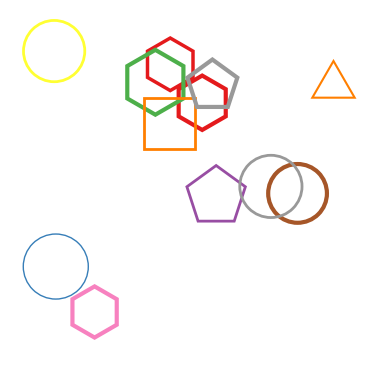[{"shape": "hexagon", "thickness": 2.5, "radius": 0.34, "center": [0.442, 0.833]}, {"shape": "hexagon", "thickness": 3, "radius": 0.35, "center": [0.525, 0.733]}, {"shape": "circle", "thickness": 1, "radius": 0.42, "center": [0.145, 0.308]}, {"shape": "hexagon", "thickness": 3, "radius": 0.42, "center": [0.404, 0.786]}, {"shape": "pentagon", "thickness": 2, "radius": 0.4, "center": [0.561, 0.49]}, {"shape": "triangle", "thickness": 1.5, "radius": 0.32, "center": [0.866, 0.778]}, {"shape": "square", "thickness": 2, "radius": 0.33, "center": [0.441, 0.679]}, {"shape": "circle", "thickness": 2, "radius": 0.4, "center": [0.141, 0.867]}, {"shape": "circle", "thickness": 3, "radius": 0.38, "center": [0.773, 0.498]}, {"shape": "hexagon", "thickness": 3, "radius": 0.33, "center": [0.246, 0.19]}, {"shape": "pentagon", "thickness": 3, "radius": 0.34, "center": [0.552, 0.777]}, {"shape": "circle", "thickness": 2, "radius": 0.4, "center": [0.704, 0.516]}]